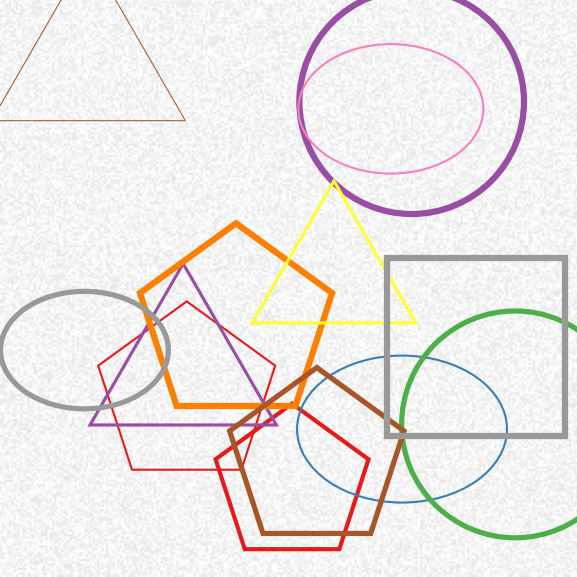[{"shape": "pentagon", "thickness": 1, "radius": 0.81, "center": [0.323, 0.316]}, {"shape": "pentagon", "thickness": 2, "radius": 0.7, "center": [0.506, 0.161]}, {"shape": "oval", "thickness": 1, "radius": 0.91, "center": [0.696, 0.256]}, {"shape": "circle", "thickness": 2.5, "radius": 0.98, "center": [0.892, 0.264]}, {"shape": "circle", "thickness": 3, "radius": 0.97, "center": [0.713, 0.823]}, {"shape": "triangle", "thickness": 1.5, "radius": 0.93, "center": [0.317, 0.356]}, {"shape": "pentagon", "thickness": 3, "radius": 0.87, "center": [0.409, 0.438]}, {"shape": "triangle", "thickness": 1.5, "radius": 0.82, "center": [0.578, 0.522]}, {"shape": "triangle", "thickness": 0.5, "radius": 0.97, "center": [0.153, 0.887]}, {"shape": "pentagon", "thickness": 2.5, "radius": 0.79, "center": [0.549, 0.204]}, {"shape": "oval", "thickness": 1, "radius": 0.8, "center": [0.677, 0.811]}, {"shape": "oval", "thickness": 2.5, "radius": 0.73, "center": [0.146, 0.393]}, {"shape": "square", "thickness": 3, "radius": 0.77, "center": [0.824, 0.398]}]